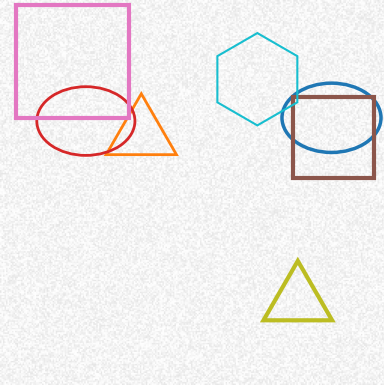[{"shape": "oval", "thickness": 2.5, "radius": 0.64, "center": [0.861, 0.694]}, {"shape": "triangle", "thickness": 2, "radius": 0.53, "center": [0.367, 0.651]}, {"shape": "oval", "thickness": 2, "radius": 0.64, "center": [0.223, 0.686]}, {"shape": "square", "thickness": 3, "radius": 0.52, "center": [0.866, 0.644]}, {"shape": "square", "thickness": 3, "radius": 0.73, "center": [0.189, 0.84]}, {"shape": "triangle", "thickness": 3, "radius": 0.51, "center": [0.774, 0.219]}, {"shape": "hexagon", "thickness": 1.5, "radius": 0.6, "center": [0.668, 0.794]}]